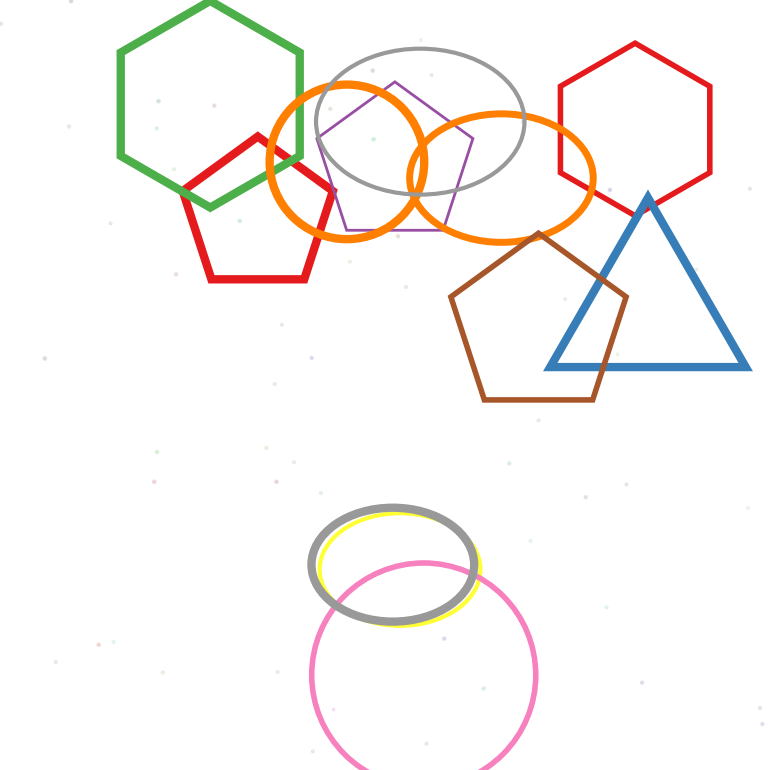[{"shape": "hexagon", "thickness": 2, "radius": 0.56, "center": [0.825, 0.832]}, {"shape": "pentagon", "thickness": 3, "radius": 0.51, "center": [0.335, 0.72]}, {"shape": "triangle", "thickness": 3, "radius": 0.73, "center": [0.842, 0.597]}, {"shape": "hexagon", "thickness": 3, "radius": 0.67, "center": [0.273, 0.865]}, {"shape": "pentagon", "thickness": 1, "radius": 0.53, "center": [0.513, 0.787]}, {"shape": "oval", "thickness": 2.5, "radius": 0.6, "center": [0.651, 0.769]}, {"shape": "circle", "thickness": 3, "radius": 0.5, "center": [0.451, 0.79]}, {"shape": "oval", "thickness": 1.5, "radius": 0.52, "center": [0.52, 0.26]}, {"shape": "pentagon", "thickness": 2, "radius": 0.6, "center": [0.699, 0.577]}, {"shape": "circle", "thickness": 2, "radius": 0.73, "center": [0.55, 0.123]}, {"shape": "oval", "thickness": 3, "radius": 0.53, "center": [0.51, 0.267]}, {"shape": "oval", "thickness": 1.5, "radius": 0.68, "center": [0.546, 0.842]}]